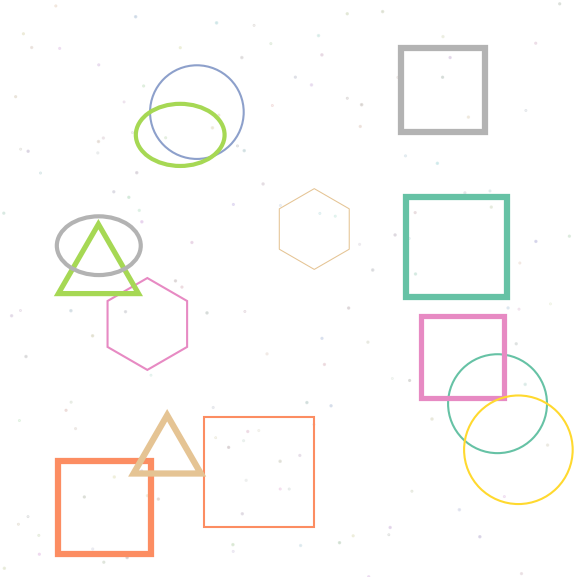[{"shape": "square", "thickness": 3, "radius": 0.44, "center": [0.791, 0.572]}, {"shape": "circle", "thickness": 1, "radius": 0.43, "center": [0.862, 0.3]}, {"shape": "square", "thickness": 3, "radius": 0.4, "center": [0.181, 0.12]}, {"shape": "square", "thickness": 1, "radius": 0.48, "center": [0.448, 0.182]}, {"shape": "circle", "thickness": 1, "radius": 0.41, "center": [0.341, 0.805]}, {"shape": "square", "thickness": 2.5, "radius": 0.36, "center": [0.801, 0.381]}, {"shape": "hexagon", "thickness": 1, "radius": 0.4, "center": [0.255, 0.438]}, {"shape": "oval", "thickness": 2, "radius": 0.38, "center": [0.312, 0.766]}, {"shape": "triangle", "thickness": 2.5, "radius": 0.4, "center": [0.17, 0.531]}, {"shape": "circle", "thickness": 1, "radius": 0.47, "center": [0.898, 0.22]}, {"shape": "triangle", "thickness": 3, "radius": 0.34, "center": [0.289, 0.213]}, {"shape": "hexagon", "thickness": 0.5, "radius": 0.35, "center": [0.544, 0.603]}, {"shape": "oval", "thickness": 2, "radius": 0.36, "center": [0.171, 0.574]}, {"shape": "square", "thickness": 3, "radius": 0.36, "center": [0.767, 0.844]}]